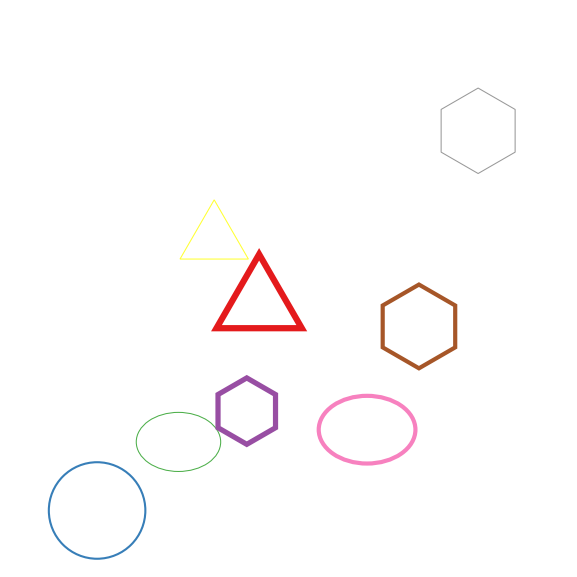[{"shape": "triangle", "thickness": 3, "radius": 0.43, "center": [0.449, 0.473]}, {"shape": "circle", "thickness": 1, "radius": 0.42, "center": [0.168, 0.115]}, {"shape": "oval", "thickness": 0.5, "radius": 0.37, "center": [0.309, 0.234]}, {"shape": "hexagon", "thickness": 2.5, "radius": 0.29, "center": [0.427, 0.287]}, {"shape": "triangle", "thickness": 0.5, "radius": 0.34, "center": [0.371, 0.585]}, {"shape": "hexagon", "thickness": 2, "radius": 0.36, "center": [0.725, 0.434]}, {"shape": "oval", "thickness": 2, "radius": 0.42, "center": [0.636, 0.255]}, {"shape": "hexagon", "thickness": 0.5, "radius": 0.37, "center": [0.828, 0.773]}]